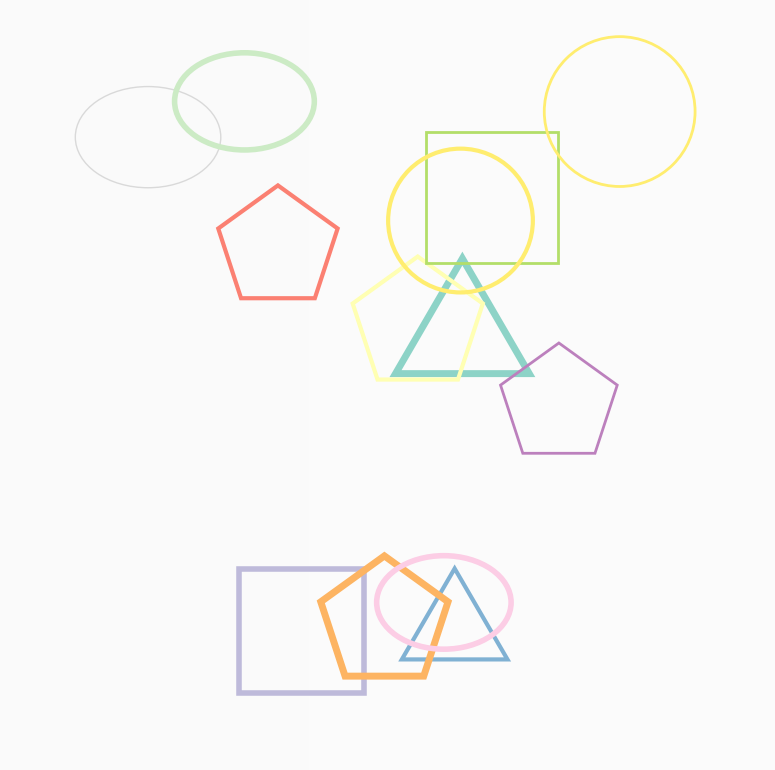[{"shape": "triangle", "thickness": 2.5, "radius": 0.5, "center": [0.597, 0.565]}, {"shape": "pentagon", "thickness": 1.5, "radius": 0.44, "center": [0.539, 0.579]}, {"shape": "square", "thickness": 2, "radius": 0.4, "center": [0.389, 0.181]}, {"shape": "pentagon", "thickness": 1.5, "radius": 0.4, "center": [0.359, 0.678]}, {"shape": "triangle", "thickness": 1.5, "radius": 0.39, "center": [0.587, 0.183]}, {"shape": "pentagon", "thickness": 2.5, "radius": 0.43, "center": [0.496, 0.192]}, {"shape": "square", "thickness": 1, "radius": 0.43, "center": [0.635, 0.744]}, {"shape": "oval", "thickness": 2, "radius": 0.43, "center": [0.573, 0.218]}, {"shape": "oval", "thickness": 0.5, "radius": 0.47, "center": [0.191, 0.822]}, {"shape": "pentagon", "thickness": 1, "radius": 0.4, "center": [0.721, 0.475]}, {"shape": "oval", "thickness": 2, "radius": 0.45, "center": [0.315, 0.868]}, {"shape": "circle", "thickness": 1.5, "radius": 0.47, "center": [0.594, 0.714]}, {"shape": "circle", "thickness": 1, "radius": 0.49, "center": [0.8, 0.855]}]